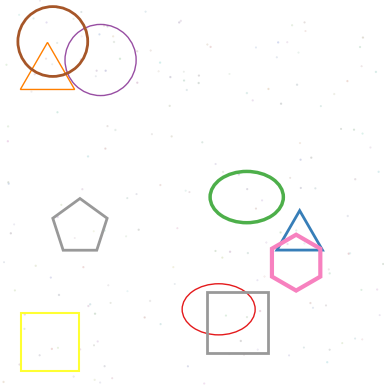[{"shape": "oval", "thickness": 1, "radius": 0.47, "center": [0.568, 0.197]}, {"shape": "triangle", "thickness": 2, "radius": 0.34, "center": [0.778, 0.385]}, {"shape": "oval", "thickness": 2.5, "radius": 0.48, "center": [0.641, 0.488]}, {"shape": "circle", "thickness": 1, "radius": 0.46, "center": [0.261, 0.844]}, {"shape": "triangle", "thickness": 1, "radius": 0.41, "center": [0.123, 0.808]}, {"shape": "square", "thickness": 1.5, "radius": 0.38, "center": [0.13, 0.112]}, {"shape": "circle", "thickness": 2, "radius": 0.45, "center": [0.137, 0.892]}, {"shape": "hexagon", "thickness": 3, "radius": 0.36, "center": [0.769, 0.318]}, {"shape": "pentagon", "thickness": 2, "radius": 0.37, "center": [0.208, 0.41]}, {"shape": "square", "thickness": 2, "radius": 0.4, "center": [0.617, 0.162]}]